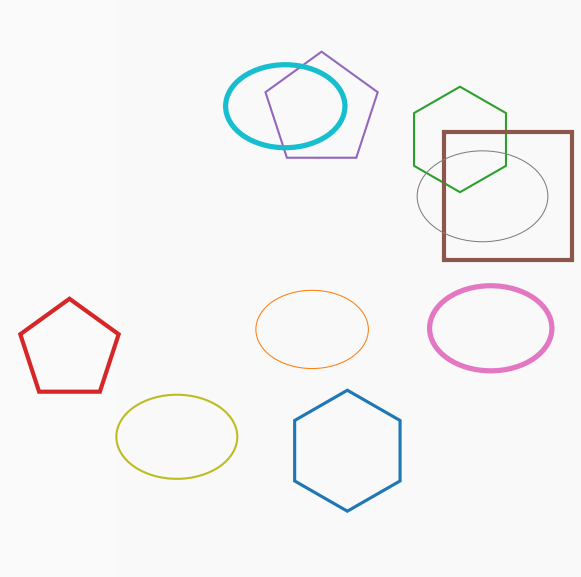[{"shape": "hexagon", "thickness": 1.5, "radius": 0.52, "center": [0.598, 0.219]}, {"shape": "oval", "thickness": 0.5, "radius": 0.48, "center": [0.537, 0.429]}, {"shape": "hexagon", "thickness": 1, "radius": 0.46, "center": [0.791, 0.758]}, {"shape": "pentagon", "thickness": 2, "radius": 0.44, "center": [0.12, 0.393]}, {"shape": "pentagon", "thickness": 1, "radius": 0.51, "center": [0.553, 0.808]}, {"shape": "square", "thickness": 2, "radius": 0.55, "center": [0.874, 0.66]}, {"shape": "oval", "thickness": 2.5, "radius": 0.53, "center": [0.844, 0.431]}, {"shape": "oval", "thickness": 0.5, "radius": 0.56, "center": [0.83, 0.659]}, {"shape": "oval", "thickness": 1, "radius": 0.52, "center": [0.304, 0.243]}, {"shape": "oval", "thickness": 2.5, "radius": 0.51, "center": [0.491, 0.815]}]